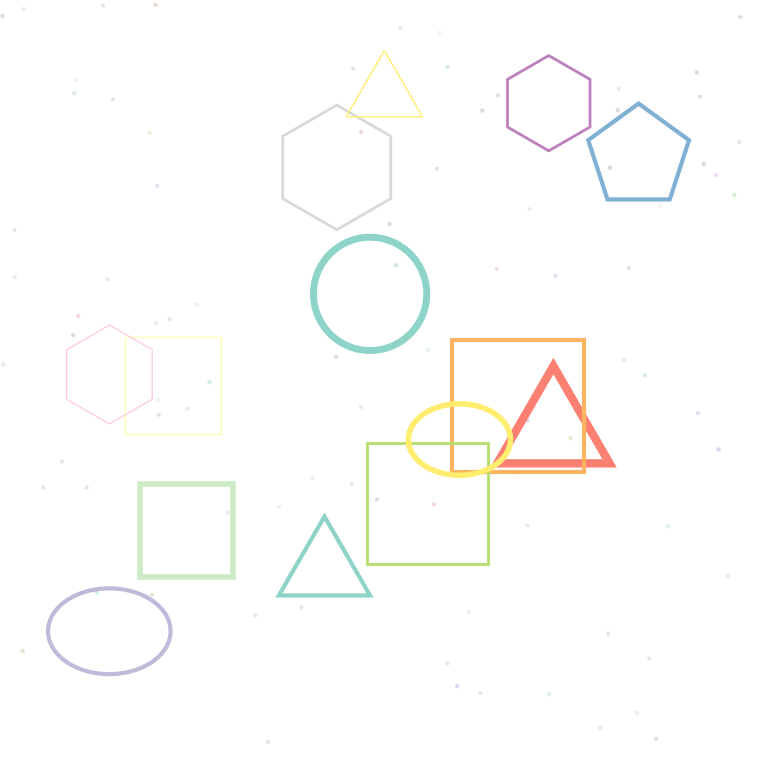[{"shape": "triangle", "thickness": 1.5, "radius": 0.34, "center": [0.421, 0.261]}, {"shape": "circle", "thickness": 2.5, "radius": 0.37, "center": [0.481, 0.618]}, {"shape": "square", "thickness": 0.5, "radius": 0.31, "center": [0.225, 0.499]}, {"shape": "oval", "thickness": 1.5, "radius": 0.4, "center": [0.142, 0.18]}, {"shape": "triangle", "thickness": 3, "radius": 0.42, "center": [0.719, 0.44]}, {"shape": "pentagon", "thickness": 1.5, "radius": 0.34, "center": [0.829, 0.797]}, {"shape": "square", "thickness": 1.5, "radius": 0.43, "center": [0.673, 0.473]}, {"shape": "square", "thickness": 1, "radius": 0.39, "center": [0.555, 0.346]}, {"shape": "hexagon", "thickness": 0.5, "radius": 0.32, "center": [0.142, 0.514]}, {"shape": "hexagon", "thickness": 1, "radius": 0.4, "center": [0.437, 0.783]}, {"shape": "hexagon", "thickness": 1, "radius": 0.31, "center": [0.713, 0.866]}, {"shape": "square", "thickness": 2, "radius": 0.3, "center": [0.242, 0.311]}, {"shape": "oval", "thickness": 2, "radius": 0.33, "center": [0.597, 0.429]}, {"shape": "triangle", "thickness": 0.5, "radius": 0.29, "center": [0.499, 0.877]}]